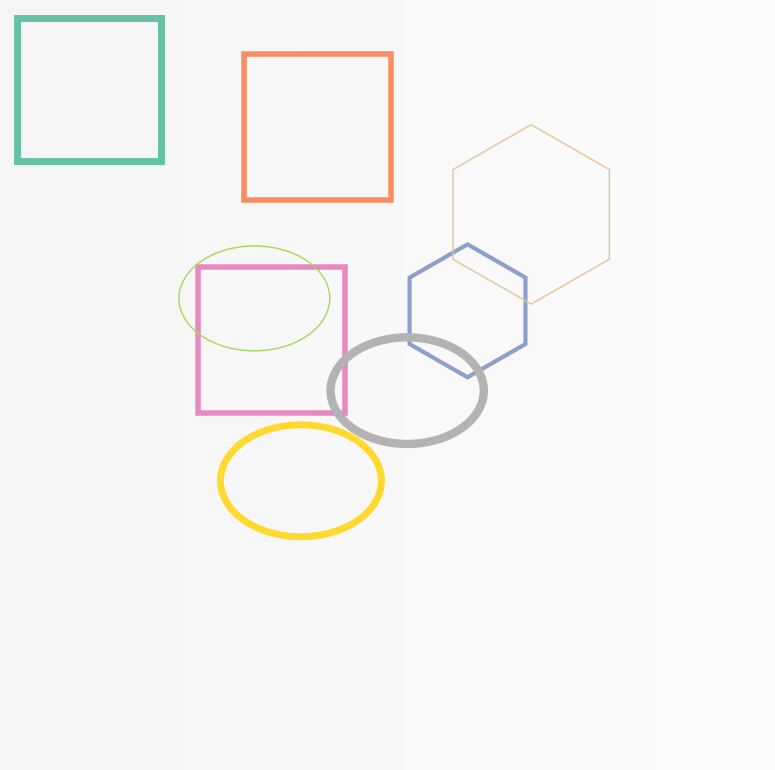[{"shape": "square", "thickness": 2.5, "radius": 0.46, "center": [0.115, 0.884]}, {"shape": "square", "thickness": 2, "radius": 0.47, "center": [0.409, 0.835]}, {"shape": "hexagon", "thickness": 1.5, "radius": 0.43, "center": [0.603, 0.596]}, {"shape": "square", "thickness": 2, "radius": 0.47, "center": [0.35, 0.558]}, {"shape": "oval", "thickness": 0.5, "radius": 0.49, "center": [0.328, 0.612]}, {"shape": "oval", "thickness": 2.5, "radius": 0.52, "center": [0.388, 0.376]}, {"shape": "hexagon", "thickness": 0.5, "radius": 0.58, "center": [0.685, 0.722]}, {"shape": "oval", "thickness": 3, "radius": 0.49, "center": [0.525, 0.493]}]